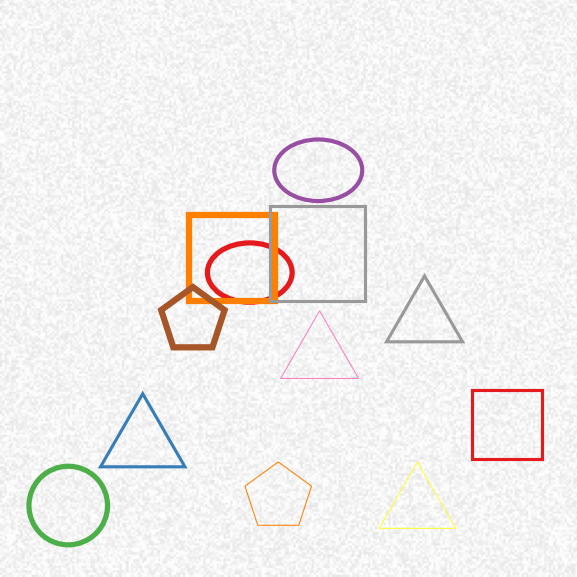[{"shape": "oval", "thickness": 2.5, "radius": 0.37, "center": [0.433, 0.527]}, {"shape": "square", "thickness": 1.5, "radius": 0.3, "center": [0.878, 0.264]}, {"shape": "triangle", "thickness": 1.5, "radius": 0.42, "center": [0.247, 0.233]}, {"shape": "circle", "thickness": 2.5, "radius": 0.34, "center": [0.118, 0.124]}, {"shape": "oval", "thickness": 2, "radius": 0.38, "center": [0.551, 0.704]}, {"shape": "square", "thickness": 3, "radius": 0.37, "center": [0.401, 0.553]}, {"shape": "pentagon", "thickness": 0.5, "radius": 0.3, "center": [0.482, 0.139]}, {"shape": "triangle", "thickness": 0.5, "radius": 0.38, "center": [0.723, 0.123]}, {"shape": "pentagon", "thickness": 3, "radius": 0.29, "center": [0.334, 0.444]}, {"shape": "triangle", "thickness": 0.5, "radius": 0.39, "center": [0.553, 0.383]}, {"shape": "triangle", "thickness": 1.5, "radius": 0.38, "center": [0.735, 0.445]}, {"shape": "square", "thickness": 1.5, "radius": 0.41, "center": [0.55, 0.56]}]